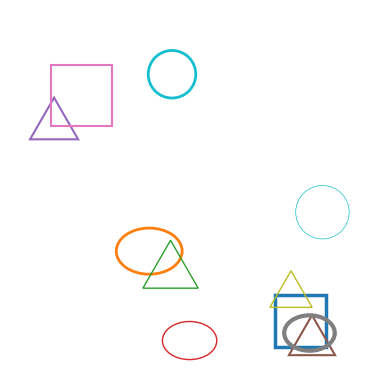[{"shape": "square", "thickness": 2.5, "radius": 0.33, "center": [0.78, 0.166]}, {"shape": "oval", "thickness": 2, "radius": 0.43, "center": [0.388, 0.348]}, {"shape": "triangle", "thickness": 1, "radius": 0.41, "center": [0.443, 0.293]}, {"shape": "oval", "thickness": 1, "radius": 0.35, "center": [0.492, 0.115]}, {"shape": "triangle", "thickness": 1.5, "radius": 0.36, "center": [0.14, 0.674]}, {"shape": "triangle", "thickness": 1.5, "radius": 0.35, "center": [0.81, 0.112]}, {"shape": "square", "thickness": 1.5, "radius": 0.39, "center": [0.212, 0.752]}, {"shape": "oval", "thickness": 3, "radius": 0.33, "center": [0.804, 0.135]}, {"shape": "triangle", "thickness": 1, "radius": 0.32, "center": [0.756, 0.233]}, {"shape": "circle", "thickness": 0.5, "radius": 0.35, "center": [0.838, 0.449]}, {"shape": "circle", "thickness": 2, "radius": 0.31, "center": [0.447, 0.807]}]